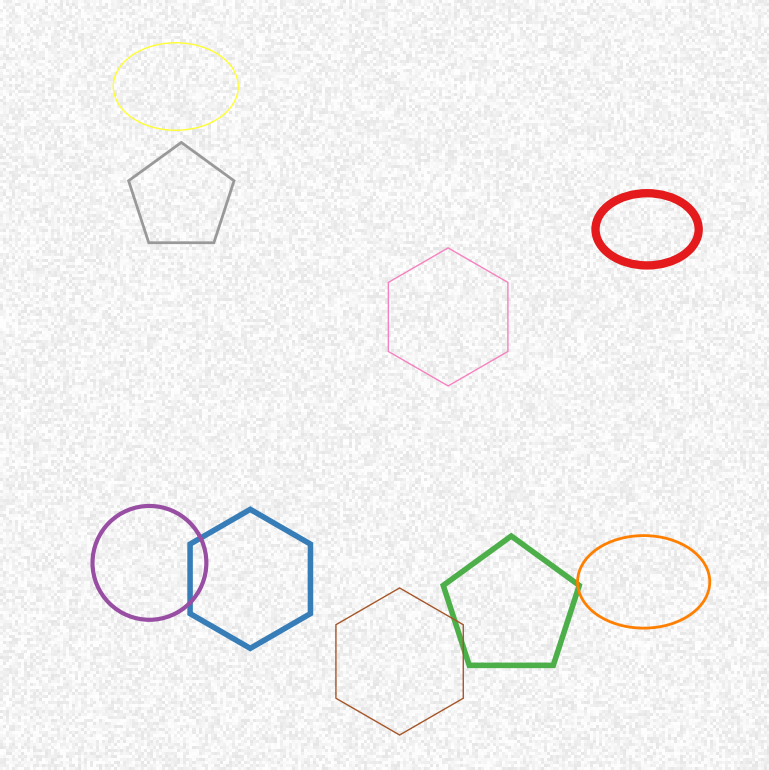[{"shape": "oval", "thickness": 3, "radius": 0.34, "center": [0.84, 0.702]}, {"shape": "hexagon", "thickness": 2, "radius": 0.45, "center": [0.325, 0.248]}, {"shape": "pentagon", "thickness": 2, "radius": 0.46, "center": [0.664, 0.211]}, {"shape": "circle", "thickness": 1.5, "radius": 0.37, "center": [0.194, 0.269]}, {"shape": "oval", "thickness": 1, "radius": 0.43, "center": [0.836, 0.244]}, {"shape": "oval", "thickness": 0.5, "radius": 0.41, "center": [0.228, 0.888]}, {"shape": "hexagon", "thickness": 0.5, "radius": 0.48, "center": [0.519, 0.141]}, {"shape": "hexagon", "thickness": 0.5, "radius": 0.45, "center": [0.582, 0.588]}, {"shape": "pentagon", "thickness": 1, "radius": 0.36, "center": [0.235, 0.743]}]